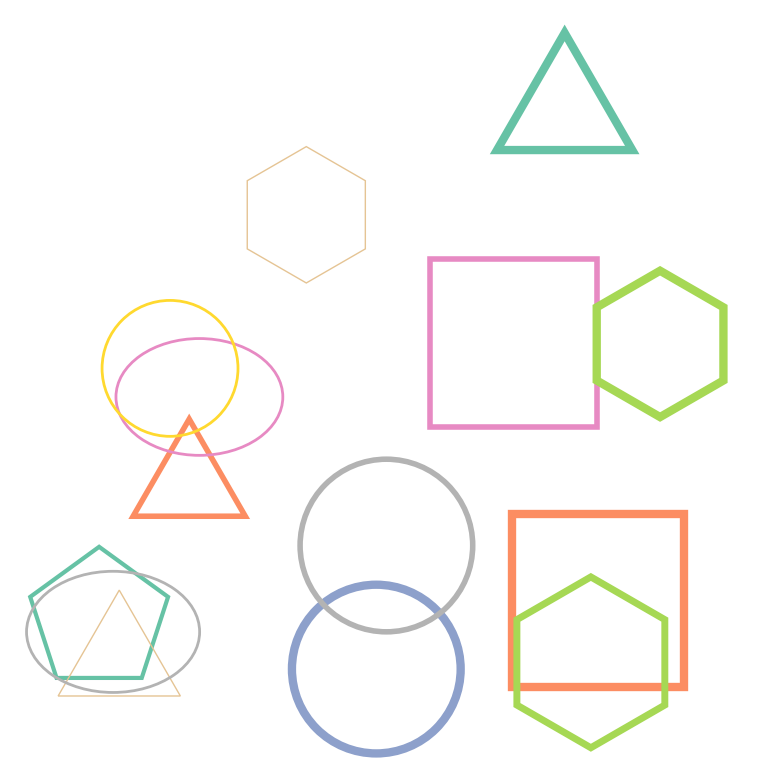[{"shape": "triangle", "thickness": 3, "radius": 0.51, "center": [0.733, 0.856]}, {"shape": "pentagon", "thickness": 1.5, "radius": 0.47, "center": [0.129, 0.196]}, {"shape": "square", "thickness": 3, "radius": 0.56, "center": [0.776, 0.22]}, {"shape": "triangle", "thickness": 2, "radius": 0.42, "center": [0.246, 0.372]}, {"shape": "circle", "thickness": 3, "radius": 0.55, "center": [0.489, 0.131]}, {"shape": "square", "thickness": 2, "radius": 0.54, "center": [0.667, 0.555]}, {"shape": "oval", "thickness": 1, "radius": 0.54, "center": [0.259, 0.484]}, {"shape": "hexagon", "thickness": 3, "radius": 0.48, "center": [0.857, 0.553]}, {"shape": "hexagon", "thickness": 2.5, "radius": 0.55, "center": [0.767, 0.14]}, {"shape": "circle", "thickness": 1, "radius": 0.44, "center": [0.221, 0.522]}, {"shape": "triangle", "thickness": 0.5, "radius": 0.46, "center": [0.155, 0.142]}, {"shape": "hexagon", "thickness": 0.5, "radius": 0.44, "center": [0.398, 0.721]}, {"shape": "oval", "thickness": 1, "radius": 0.56, "center": [0.147, 0.179]}, {"shape": "circle", "thickness": 2, "radius": 0.56, "center": [0.502, 0.292]}]